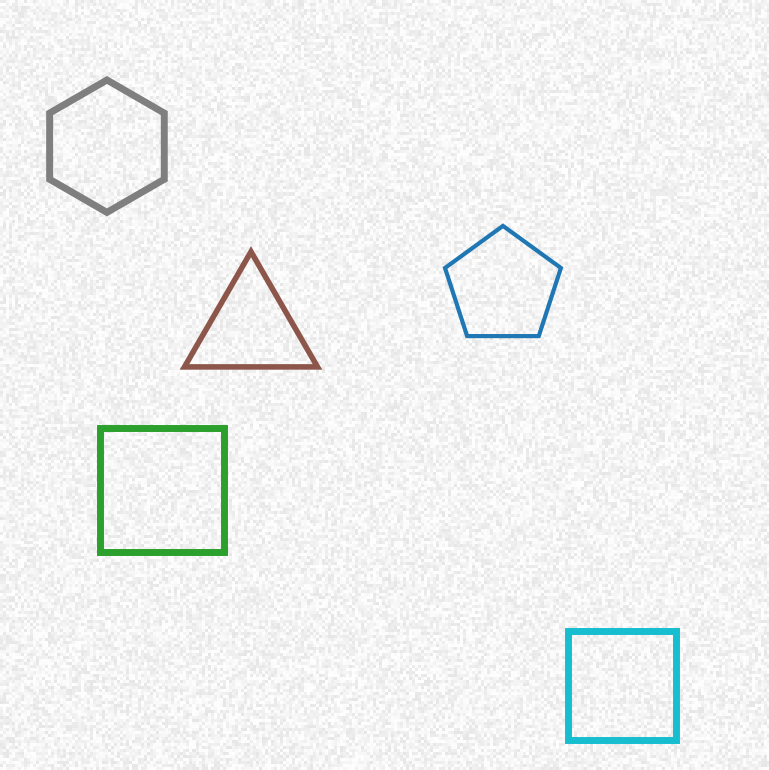[{"shape": "pentagon", "thickness": 1.5, "radius": 0.4, "center": [0.653, 0.628]}, {"shape": "square", "thickness": 2.5, "radius": 0.4, "center": [0.21, 0.364]}, {"shape": "triangle", "thickness": 2, "radius": 0.5, "center": [0.326, 0.573]}, {"shape": "hexagon", "thickness": 2.5, "radius": 0.43, "center": [0.139, 0.81]}, {"shape": "square", "thickness": 2.5, "radius": 0.35, "center": [0.808, 0.11]}]